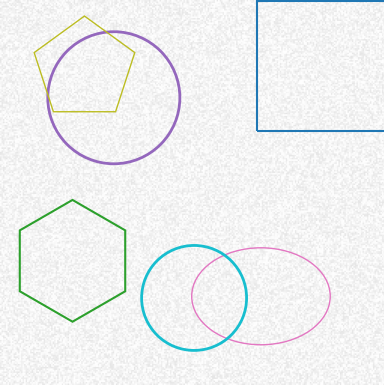[{"shape": "square", "thickness": 1.5, "radius": 0.85, "center": [0.838, 0.829]}, {"shape": "hexagon", "thickness": 1.5, "radius": 0.79, "center": [0.188, 0.323]}, {"shape": "circle", "thickness": 2, "radius": 0.86, "center": [0.296, 0.746]}, {"shape": "oval", "thickness": 1, "radius": 0.9, "center": [0.678, 0.23]}, {"shape": "pentagon", "thickness": 1, "radius": 0.69, "center": [0.219, 0.821]}, {"shape": "circle", "thickness": 2, "radius": 0.68, "center": [0.504, 0.226]}]